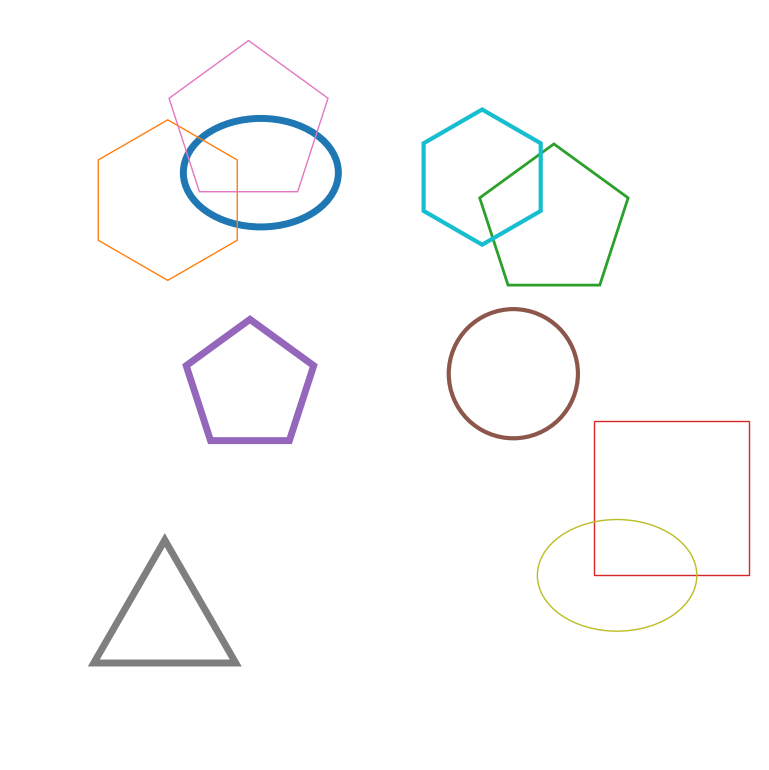[{"shape": "oval", "thickness": 2.5, "radius": 0.5, "center": [0.339, 0.776]}, {"shape": "hexagon", "thickness": 0.5, "radius": 0.52, "center": [0.218, 0.74]}, {"shape": "pentagon", "thickness": 1, "radius": 0.51, "center": [0.719, 0.712]}, {"shape": "square", "thickness": 0.5, "radius": 0.5, "center": [0.872, 0.353]}, {"shape": "pentagon", "thickness": 2.5, "radius": 0.44, "center": [0.325, 0.498]}, {"shape": "circle", "thickness": 1.5, "radius": 0.42, "center": [0.667, 0.515]}, {"shape": "pentagon", "thickness": 0.5, "radius": 0.54, "center": [0.323, 0.839]}, {"shape": "triangle", "thickness": 2.5, "radius": 0.53, "center": [0.214, 0.192]}, {"shape": "oval", "thickness": 0.5, "radius": 0.52, "center": [0.801, 0.253]}, {"shape": "hexagon", "thickness": 1.5, "radius": 0.44, "center": [0.626, 0.77]}]